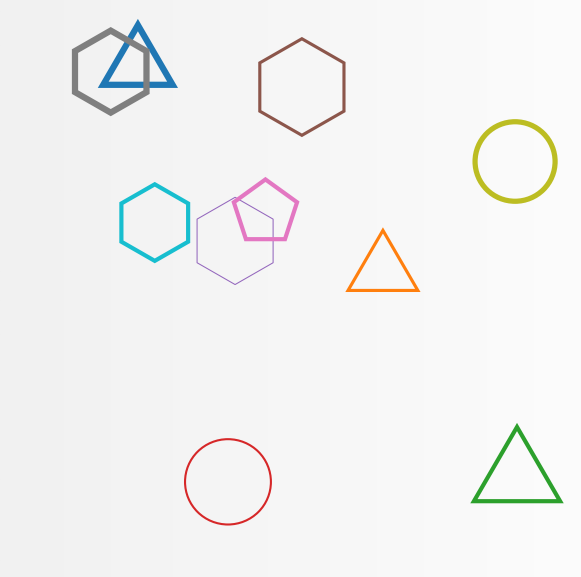[{"shape": "triangle", "thickness": 3, "radius": 0.34, "center": [0.237, 0.887]}, {"shape": "triangle", "thickness": 1.5, "radius": 0.35, "center": [0.659, 0.531]}, {"shape": "triangle", "thickness": 2, "radius": 0.43, "center": [0.889, 0.174]}, {"shape": "circle", "thickness": 1, "radius": 0.37, "center": [0.392, 0.165]}, {"shape": "hexagon", "thickness": 0.5, "radius": 0.38, "center": [0.404, 0.582]}, {"shape": "hexagon", "thickness": 1.5, "radius": 0.42, "center": [0.519, 0.848]}, {"shape": "pentagon", "thickness": 2, "radius": 0.29, "center": [0.457, 0.631]}, {"shape": "hexagon", "thickness": 3, "radius": 0.36, "center": [0.191, 0.875]}, {"shape": "circle", "thickness": 2.5, "radius": 0.34, "center": [0.886, 0.719]}, {"shape": "hexagon", "thickness": 2, "radius": 0.33, "center": [0.266, 0.614]}]